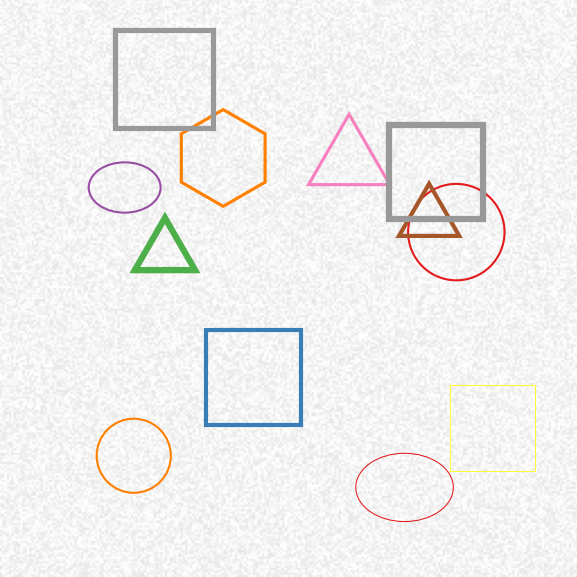[{"shape": "circle", "thickness": 1, "radius": 0.42, "center": [0.79, 0.597]}, {"shape": "oval", "thickness": 0.5, "radius": 0.42, "center": [0.701, 0.155]}, {"shape": "square", "thickness": 2, "radius": 0.41, "center": [0.439, 0.345]}, {"shape": "triangle", "thickness": 3, "radius": 0.3, "center": [0.286, 0.562]}, {"shape": "oval", "thickness": 1, "radius": 0.31, "center": [0.216, 0.674]}, {"shape": "hexagon", "thickness": 1.5, "radius": 0.42, "center": [0.386, 0.726]}, {"shape": "circle", "thickness": 1, "radius": 0.32, "center": [0.232, 0.21]}, {"shape": "square", "thickness": 0.5, "radius": 0.37, "center": [0.853, 0.258]}, {"shape": "triangle", "thickness": 2, "radius": 0.3, "center": [0.743, 0.621]}, {"shape": "triangle", "thickness": 1.5, "radius": 0.41, "center": [0.605, 0.72]}, {"shape": "square", "thickness": 3, "radius": 0.41, "center": [0.755, 0.701]}, {"shape": "square", "thickness": 2.5, "radius": 0.42, "center": [0.284, 0.862]}]